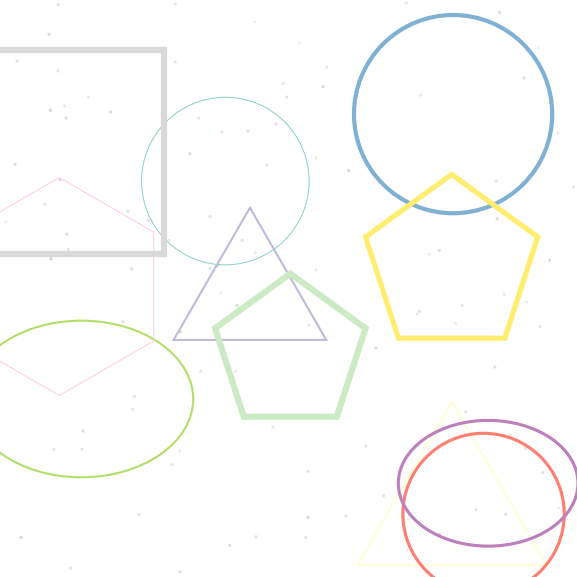[{"shape": "circle", "thickness": 0.5, "radius": 0.73, "center": [0.39, 0.686]}, {"shape": "triangle", "thickness": 0.5, "radius": 0.94, "center": [0.783, 0.115]}, {"shape": "triangle", "thickness": 1, "radius": 0.76, "center": [0.433, 0.487]}, {"shape": "circle", "thickness": 1.5, "radius": 0.7, "center": [0.837, 0.109]}, {"shape": "circle", "thickness": 2, "radius": 0.86, "center": [0.785, 0.802]}, {"shape": "oval", "thickness": 1, "radius": 0.97, "center": [0.141, 0.308]}, {"shape": "hexagon", "thickness": 0.5, "radius": 0.94, "center": [0.103, 0.503]}, {"shape": "square", "thickness": 3, "radius": 0.88, "center": [0.106, 0.736]}, {"shape": "oval", "thickness": 1.5, "radius": 0.78, "center": [0.845, 0.162]}, {"shape": "pentagon", "thickness": 3, "radius": 0.68, "center": [0.503, 0.388]}, {"shape": "pentagon", "thickness": 2.5, "radius": 0.78, "center": [0.782, 0.54]}]